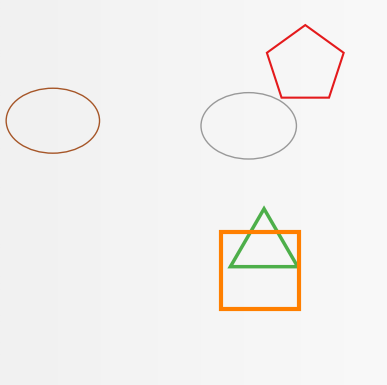[{"shape": "pentagon", "thickness": 1.5, "radius": 0.52, "center": [0.788, 0.831]}, {"shape": "triangle", "thickness": 2.5, "radius": 0.5, "center": [0.681, 0.357]}, {"shape": "square", "thickness": 3, "radius": 0.5, "center": [0.67, 0.296]}, {"shape": "oval", "thickness": 1, "radius": 0.6, "center": [0.136, 0.686]}, {"shape": "oval", "thickness": 1, "radius": 0.62, "center": [0.642, 0.673]}]